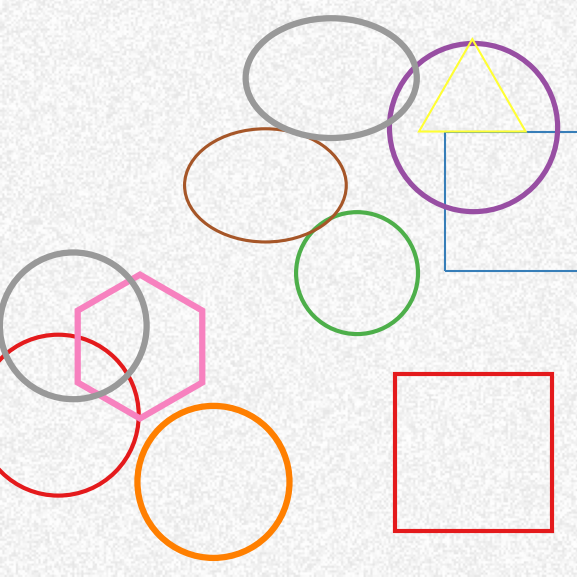[{"shape": "square", "thickness": 2, "radius": 0.68, "center": [0.82, 0.216]}, {"shape": "circle", "thickness": 2, "radius": 0.7, "center": [0.101, 0.28]}, {"shape": "square", "thickness": 1, "radius": 0.6, "center": [0.891, 0.65]}, {"shape": "circle", "thickness": 2, "radius": 0.53, "center": [0.618, 0.526]}, {"shape": "circle", "thickness": 2.5, "radius": 0.73, "center": [0.82, 0.778]}, {"shape": "circle", "thickness": 3, "radius": 0.66, "center": [0.37, 0.165]}, {"shape": "triangle", "thickness": 1, "radius": 0.53, "center": [0.818, 0.825]}, {"shape": "oval", "thickness": 1.5, "radius": 0.7, "center": [0.46, 0.678]}, {"shape": "hexagon", "thickness": 3, "radius": 0.62, "center": [0.242, 0.399]}, {"shape": "circle", "thickness": 3, "radius": 0.64, "center": [0.127, 0.435]}, {"shape": "oval", "thickness": 3, "radius": 0.74, "center": [0.574, 0.864]}]